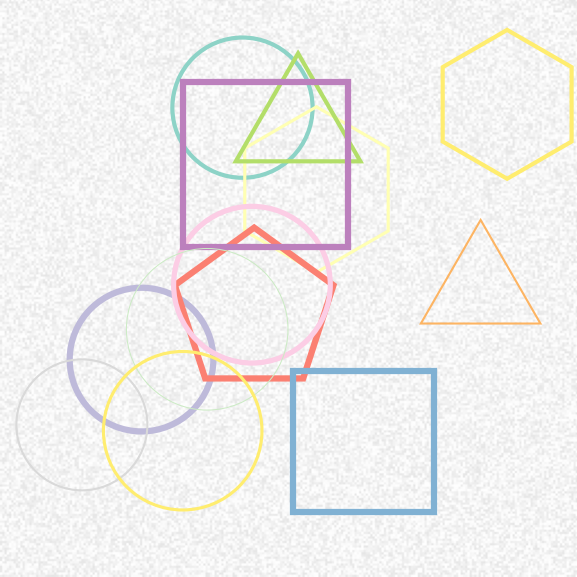[{"shape": "circle", "thickness": 2, "radius": 0.61, "center": [0.42, 0.813]}, {"shape": "hexagon", "thickness": 1.5, "radius": 0.72, "center": [0.548, 0.671]}, {"shape": "circle", "thickness": 3, "radius": 0.62, "center": [0.245, 0.376]}, {"shape": "pentagon", "thickness": 3, "radius": 0.72, "center": [0.44, 0.461]}, {"shape": "square", "thickness": 3, "radius": 0.61, "center": [0.629, 0.234]}, {"shape": "triangle", "thickness": 1, "radius": 0.6, "center": [0.832, 0.499]}, {"shape": "triangle", "thickness": 2, "radius": 0.62, "center": [0.516, 0.782]}, {"shape": "circle", "thickness": 2.5, "radius": 0.68, "center": [0.436, 0.506]}, {"shape": "circle", "thickness": 1, "radius": 0.57, "center": [0.142, 0.263]}, {"shape": "square", "thickness": 3, "radius": 0.71, "center": [0.46, 0.714]}, {"shape": "circle", "thickness": 0.5, "radius": 0.7, "center": [0.359, 0.429]}, {"shape": "circle", "thickness": 1.5, "radius": 0.69, "center": [0.316, 0.253]}, {"shape": "hexagon", "thickness": 2, "radius": 0.64, "center": [0.878, 0.818]}]